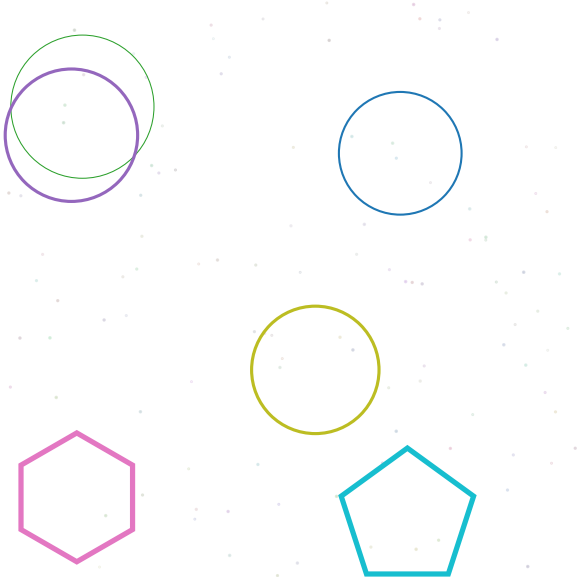[{"shape": "circle", "thickness": 1, "radius": 0.53, "center": [0.693, 0.734]}, {"shape": "circle", "thickness": 0.5, "radius": 0.62, "center": [0.143, 0.814]}, {"shape": "circle", "thickness": 1.5, "radius": 0.57, "center": [0.124, 0.765]}, {"shape": "hexagon", "thickness": 2.5, "radius": 0.56, "center": [0.133, 0.138]}, {"shape": "circle", "thickness": 1.5, "radius": 0.55, "center": [0.546, 0.359]}, {"shape": "pentagon", "thickness": 2.5, "radius": 0.6, "center": [0.705, 0.103]}]